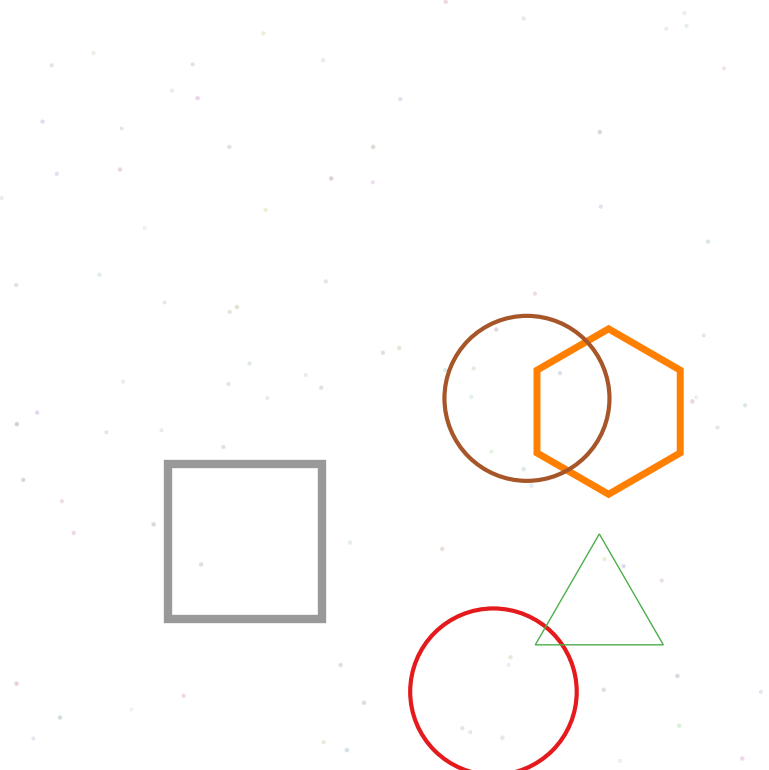[{"shape": "circle", "thickness": 1.5, "radius": 0.54, "center": [0.641, 0.102]}, {"shape": "triangle", "thickness": 0.5, "radius": 0.48, "center": [0.778, 0.211]}, {"shape": "hexagon", "thickness": 2.5, "radius": 0.54, "center": [0.79, 0.466]}, {"shape": "circle", "thickness": 1.5, "radius": 0.54, "center": [0.684, 0.483]}, {"shape": "square", "thickness": 3, "radius": 0.5, "center": [0.318, 0.296]}]